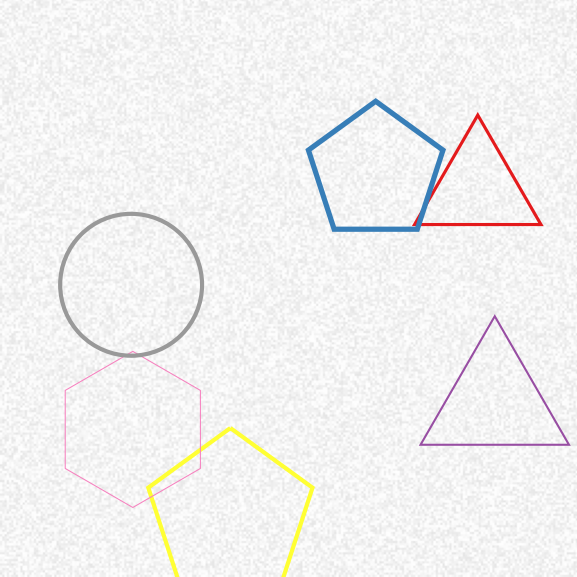[{"shape": "triangle", "thickness": 1.5, "radius": 0.63, "center": [0.827, 0.674]}, {"shape": "pentagon", "thickness": 2.5, "radius": 0.61, "center": [0.651, 0.701]}, {"shape": "triangle", "thickness": 1, "radius": 0.74, "center": [0.857, 0.303]}, {"shape": "pentagon", "thickness": 2, "radius": 0.75, "center": [0.399, 0.108]}, {"shape": "hexagon", "thickness": 0.5, "radius": 0.68, "center": [0.23, 0.256]}, {"shape": "circle", "thickness": 2, "radius": 0.61, "center": [0.227, 0.506]}]